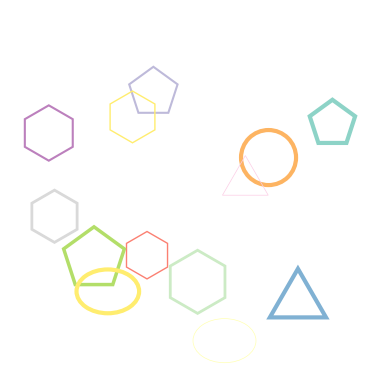[{"shape": "pentagon", "thickness": 3, "radius": 0.31, "center": [0.863, 0.679]}, {"shape": "oval", "thickness": 0.5, "radius": 0.41, "center": [0.583, 0.115]}, {"shape": "pentagon", "thickness": 1.5, "radius": 0.33, "center": [0.398, 0.76]}, {"shape": "hexagon", "thickness": 1, "radius": 0.31, "center": [0.382, 0.337]}, {"shape": "triangle", "thickness": 3, "radius": 0.42, "center": [0.774, 0.218]}, {"shape": "circle", "thickness": 3, "radius": 0.36, "center": [0.698, 0.591]}, {"shape": "pentagon", "thickness": 2.5, "radius": 0.41, "center": [0.244, 0.328]}, {"shape": "triangle", "thickness": 0.5, "radius": 0.34, "center": [0.637, 0.527]}, {"shape": "hexagon", "thickness": 2, "radius": 0.34, "center": [0.142, 0.438]}, {"shape": "hexagon", "thickness": 1.5, "radius": 0.36, "center": [0.127, 0.655]}, {"shape": "hexagon", "thickness": 2, "radius": 0.41, "center": [0.513, 0.268]}, {"shape": "hexagon", "thickness": 1, "radius": 0.34, "center": [0.344, 0.696]}, {"shape": "oval", "thickness": 3, "radius": 0.41, "center": [0.28, 0.243]}]